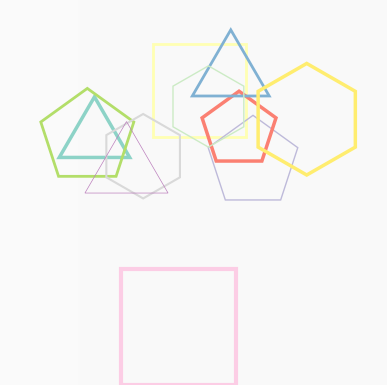[{"shape": "triangle", "thickness": 2.5, "radius": 0.52, "center": [0.244, 0.643]}, {"shape": "square", "thickness": 2, "radius": 0.6, "center": [0.516, 0.765]}, {"shape": "pentagon", "thickness": 1, "radius": 0.61, "center": [0.653, 0.579]}, {"shape": "pentagon", "thickness": 2.5, "radius": 0.5, "center": [0.617, 0.663]}, {"shape": "triangle", "thickness": 2, "radius": 0.57, "center": [0.596, 0.808]}, {"shape": "pentagon", "thickness": 2, "radius": 0.63, "center": [0.225, 0.644]}, {"shape": "square", "thickness": 3, "radius": 0.75, "center": [0.461, 0.151]}, {"shape": "hexagon", "thickness": 1.5, "radius": 0.55, "center": [0.369, 0.594]}, {"shape": "triangle", "thickness": 0.5, "radius": 0.62, "center": [0.326, 0.56]}, {"shape": "hexagon", "thickness": 1, "radius": 0.53, "center": [0.538, 0.723]}, {"shape": "hexagon", "thickness": 2.5, "radius": 0.72, "center": [0.792, 0.69]}]